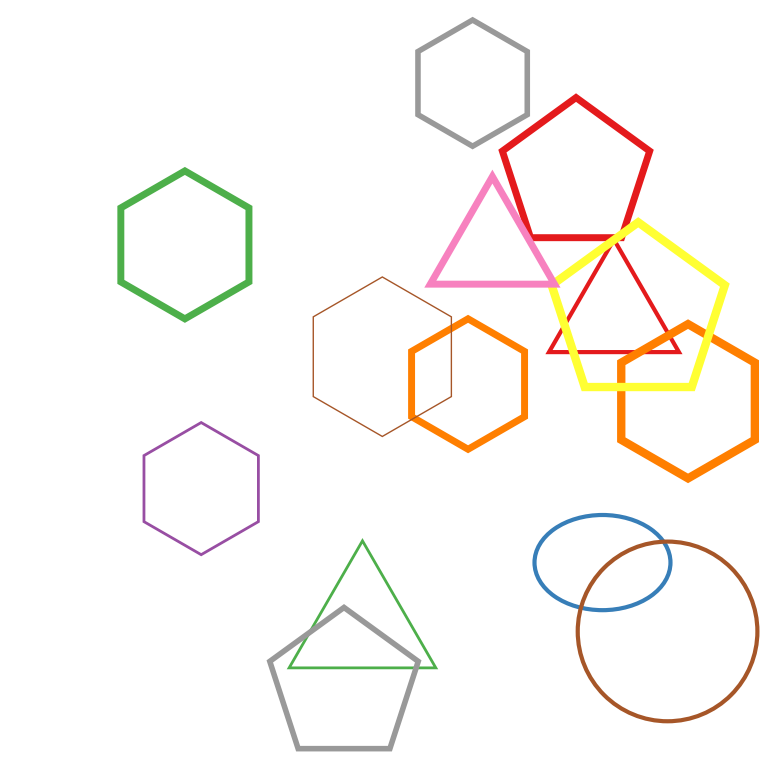[{"shape": "pentagon", "thickness": 2.5, "radius": 0.5, "center": [0.748, 0.773]}, {"shape": "triangle", "thickness": 1.5, "radius": 0.49, "center": [0.797, 0.591]}, {"shape": "oval", "thickness": 1.5, "radius": 0.44, "center": [0.782, 0.269]}, {"shape": "triangle", "thickness": 1, "radius": 0.55, "center": [0.471, 0.188]}, {"shape": "hexagon", "thickness": 2.5, "radius": 0.48, "center": [0.24, 0.682]}, {"shape": "hexagon", "thickness": 1, "radius": 0.43, "center": [0.261, 0.365]}, {"shape": "hexagon", "thickness": 3, "radius": 0.5, "center": [0.894, 0.479]}, {"shape": "hexagon", "thickness": 2.5, "radius": 0.42, "center": [0.608, 0.501]}, {"shape": "pentagon", "thickness": 3, "radius": 0.59, "center": [0.829, 0.593]}, {"shape": "hexagon", "thickness": 0.5, "radius": 0.52, "center": [0.497, 0.537]}, {"shape": "circle", "thickness": 1.5, "radius": 0.58, "center": [0.867, 0.18]}, {"shape": "triangle", "thickness": 2.5, "radius": 0.47, "center": [0.639, 0.678]}, {"shape": "pentagon", "thickness": 2, "radius": 0.51, "center": [0.447, 0.11]}, {"shape": "hexagon", "thickness": 2, "radius": 0.41, "center": [0.614, 0.892]}]